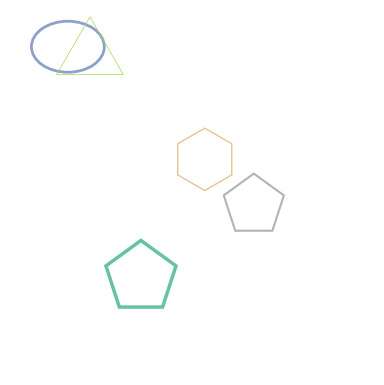[{"shape": "pentagon", "thickness": 2.5, "radius": 0.48, "center": [0.366, 0.28]}, {"shape": "oval", "thickness": 2, "radius": 0.47, "center": [0.176, 0.879]}, {"shape": "triangle", "thickness": 0.5, "radius": 0.5, "center": [0.234, 0.856]}, {"shape": "hexagon", "thickness": 1, "radius": 0.4, "center": [0.532, 0.586]}, {"shape": "pentagon", "thickness": 1.5, "radius": 0.41, "center": [0.659, 0.467]}]